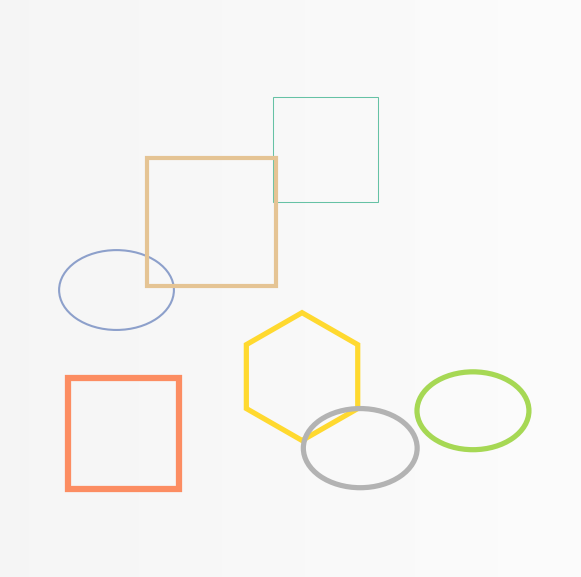[{"shape": "square", "thickness": 0.5, "radius": 0.45, "center": [0.56, 0.74]}, {"shape": "square", "thickness": 3, "radius": 0.48, "center": [0.212, 0.248]}, {"shape": "oval", "thickness": 1, "radius": 0.49, "center": [0.2, 0.497]}, {"shape": "oval", "thickness": 2.5, "radius": 0.48, "center": [0.814, 0.288]}, {"shape": "hexagon", "thickness": 2.5, "radius": 0.55, "center": [0.52, 0.347]}, {"shape": "square", "thickness": 2, "radius": 0.56, "center": [0.364, 0.615]}, {"shape": "oval", "thickness": 2.5, "radius": 0.49, "center": [0.62, 0.223]}]